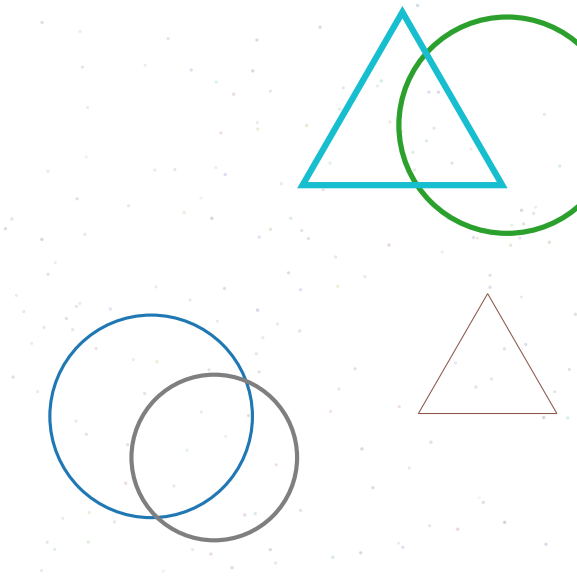[{"shape": "circle", "thickness": 1.5, "radius": 0.88, "center": [0.262, 0.278]}, {"shape": "circle", "thickness": 2.5, "radius": 0.94, "center": [0.878, 0.782]}, {"shape": "triangle", "thickness": 0.5, "radius": 0.69, "center": [0.844, 0.352]}, {"shape": "circle", "thickness": 2, "radius": 0.72, "center": [0.371, 0.207]}, {"shape": "triangle", "thickness": 3, "radius": 1.0, "center": [0.697, 0.778]}]